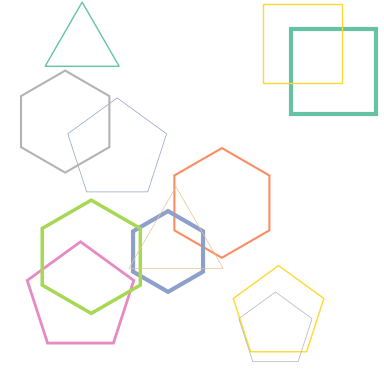[{"shape": "triangle", "thickness": 1, "radius": 0.56, "center": [0.213, 0.883]}, {"shape": "square", "thickness": 3, "radius": 0.55, "center": [0.866, 0.814]}, {"shape": "hexagon", "thickness": 1.5, "radius": 0.71, "center": [0.576, 0.473]}, {"shape": "hexagon", "thickness": 3, "radius": 0.52, "center": [0.436, 0.347]}, {"shape": "pentagon", "thickness": 0.5, "radius": 0.67, "center": [0.304, 0.611]}, {"shape": "pentagon", "thickness": 2, "radius": 0.73, "center": [0.209, 0.227]}, {"shape": "hexagon", "thickness": 2.5, "radius": 0.74, "center": [0.237, 0.333]}, {"shape": "square", "thickness": 1, "radius": 0.51, "center": [0.785, 0.888]}, {"shape": "pentagon", "thickness": 1, "radius": 0.62, "center": [0.724, 0.186]}, {"shape": "triangle", "thickness": 0.5, "radius": 0.71, "center": [0.457, 0.373]}, {"shape": "pentagon", "thickness": 0.5, "radius": 0.5, "center": [0.715, 0.141]}, {"shape": "hexagon", "thickness": 1.5, "radius": 0.66, "center": [0.169, 0.684]}]